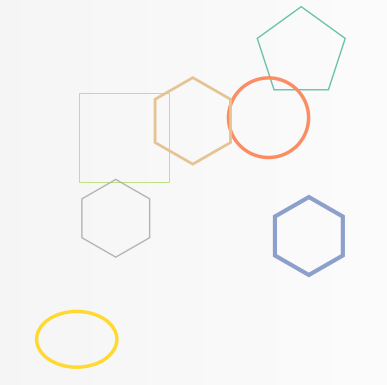[{"shape": "pentagon", "thickness": 1, "radius": 0.6, "center": [0.777, 0.863]}, {"shape": "circle", "thickness": 2.5, "radius": 0.52, "center": [0.693, 0.694]}, {"shape": "hexagon", "thickness": 3, "radius": 0.51, "center": [0.797, 0.387]}, {"shape": "square", "thickness": 0.5, "radius": 0.58, "center": [0.319, 0.643]}, {"shape": "oval", "thickness": 2.5, "radius": 0.52, "center": [0.198, 0.119]}, {"shape": "hexagon", "thickness": 2, "radius": 0.56, "center": [0.498, 0.686]}, {"shape": "hexagon", "thickness": 1, "radius": 0.5, "center": [0.299, 0.433]}]